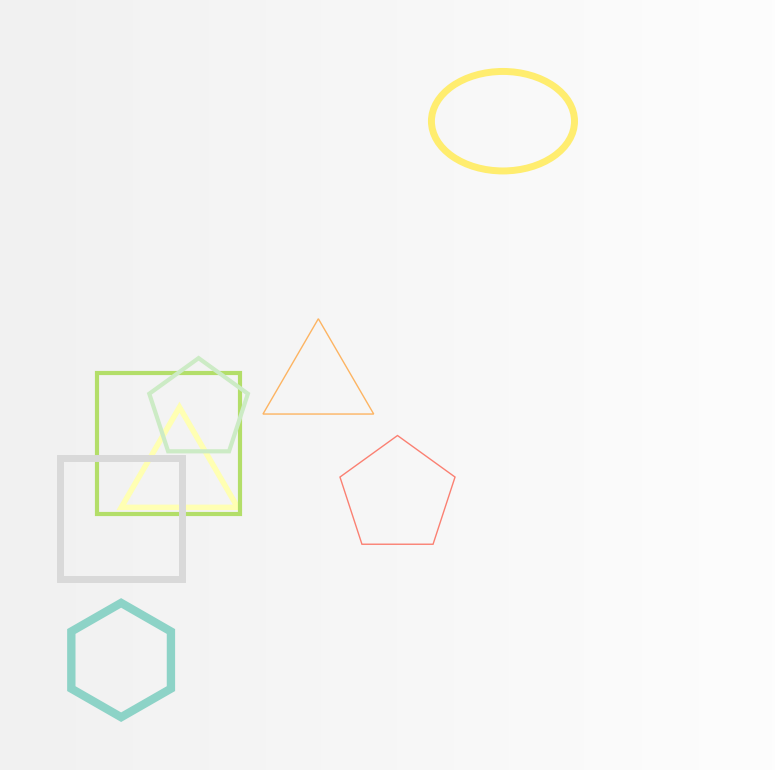[{"shape": "hexagon", "thickness": 3, "radius": 0.37, "center": [0.156, 0.143]}, {"shape": "triangle", "thickness": 2, "radius": 0.43, "center": [0.232, 0.384]}, {"shape": "pentagon", "thickness": 0.5, "radius": 0.39, "center": [0.513, 0.356]}, {"shape": "triangle", "thickness": 0.5, "radius": 0.41, "center": [0.411, 0.504]}, {"shape": "square", "thickness": 1.5, "radius": 0.46, "center": [0.217, 0.424]}, {"shape": "square", "thickness": 2.5, "radius": 0.39, "center": [0.156, 0.326]}, {"shape": "pentagon", "thickness": 1.5, "radius": 0.33, "center": [0.256, 0.468]}, {"shape": "oval", "thickness": 2.5, "radius": 0.46, "center": [0.649, 0.843]}]